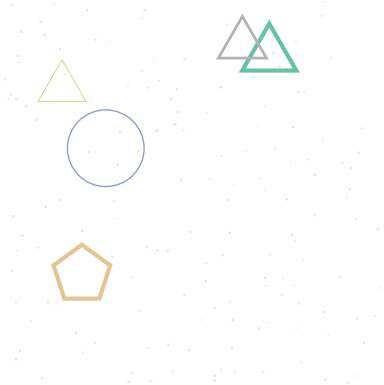[{"shape": "triangle", "thickness": 3, "radius": 0.41, "center": [0.699, 0.857]}, {"shape": "circle", "thickness": 1, "radius": 0.5, "center": [0.275, 0.615]}, {"shape": "triangle", "thickness": 0.5, "radius": 0.36, "center": [0.161, 0.772]}, {"shape": "pentagon", "thickness": 3, "radius": 0.39, "center": [0.213, 0.287]}, {"shape": "triangle", "thickness": 2, "radius": 0.36, "center": [0.63, 0.885]}]